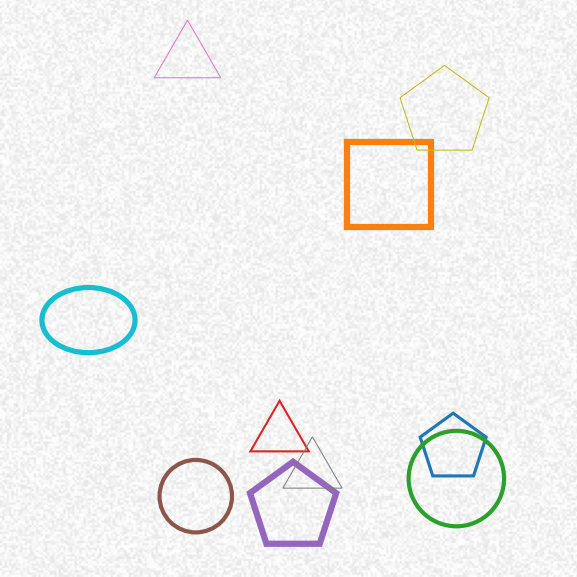[{"shape": "pentagon", "thickness": 1.5, "radius": 0.3, "center": [0.785, 0.224]}, {"shape": "square", "thickness": 3, "radius": 0.37, "center": [0.674, 0.68]}, {"shape": "circle", "thickness": 2, "radius": 0.41, "center": [0.79, 0.17]}, {"shape": "triangle", "thickness": 1, "radius": 0.29, "center": [0.484, 0.247]}, {"shape": "pentagon", "thickness": 3, "radius": 0.39, "center": [0.507, 0.121]}, {"shape": "circle", "thickness": 2, "radius": 0.31, "center": [0.339, 0.14]}, {"shape": "triangle", "thickness": 0.5, "radius": 0.33, "center": [0.325, 0.898]}, {"shape": "triangle", "thickness": 0.5, "radius": 0.3, "center": [0.541, 0.183]}, {"shape": "pentagon", "thickness": 0.5, "radius": 0.41, "center": [0.77, 0.805]}, {"shape": "oval", "thickness": 2.5, "radius": 0.4, "center": [0.153, 0.445]}]